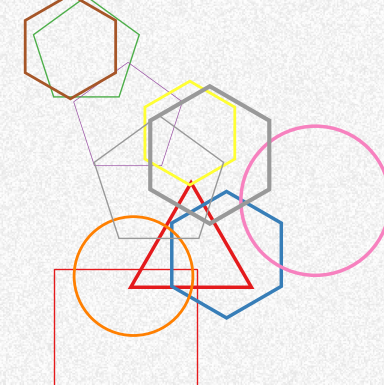[{"shape": "triangle", "thickness": 2.5, "radius": 0.9, "center": [0.496, 0.344]}, {"shape": "square", "thickness": 1, "radius": 0.93, "center": [0.325, 0.114]}, {"shape": "hexagon", "thickness": 2.5, "radius": 0.82, "center": [0.588, 0.338]}, {"shape": "pentagon", "thickness": 1, "radius": 0.72, "center": [0.224, 0.865]}, {"shape": "pentagon", "thickness": 0.5, "radius": 0.74, "center": [0.333, 0.69]}, {"shape": "circle", "thickness": 2, "radius": 0.77, "center": [0.347, 0.283]}, {"shape": "hexagon", "thickness": 2, "radius": 0.67, "center": [0.493, 0.654]}, {"shape": "hexagon", "thickness": 2, "radius": 0.68, "center": [0.183, 0.879]}, {"shape": "circle", "thickness": 2.5, "radius": 0.97, "center": [0.819, 0.479]}, {"shape": "pentagon", "thickness": 1, "radius": 0.88, "center": [0.413, 0.524]}, {"shape": "hexagon", "thickness": 3, "radius": 0.89, "center": [0.545, 0.597]}]